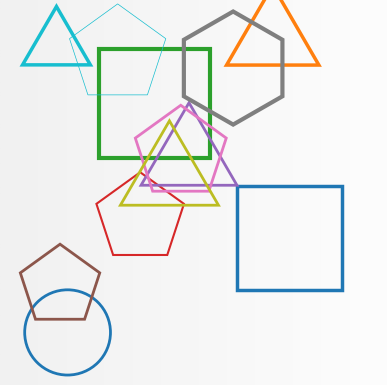[{"shape": "circle", "thickness": 2, "radius": 0.55, "center": [0.174, 0.137]}, {"shape": "square", "thickness": 2.5, "radius": 0.68, "center": [0.748, 0.382]}, {"shape": "triangle", "thickness": 2.5, "radius": 0.69, "center": [0.704, 0.9]}, {"shape": "square", "thickness": 3, "radius": 0.71, "center": [0.399, 0.731]}, {"shape": "pentagon", "thickness": 1.5, "radius": 0.59, "center": [0.362, 0.434]}, {"shape": "triangle", "thickness": 2, "radius": 0.71, "center": [0.488, 0.59]}, {"shape": "pentagon", "thickness": 2, "radius": 0.54, "center": [0.155, 0.258]}, {"shape": "pentagon", "thickness": 2, "radius": 0.62, "center": [0.467, 0.603]}, {"shape": "hexagon", "thickness": 3, "radius": 0.73, "center": [0.602, 0.823]}, {"shape": "triangle", "thickness": 2, "radius": 0.73, "center": [0.437, 0.54]}, {"shape": "triangle", "thickness": 2.5, "radius": 0.51, "center": [0.146, 0.882]}, {"shape": "pentagon", "thickness": 0.5, "radius": 0.65, "center": [0.304, 0.859]}]